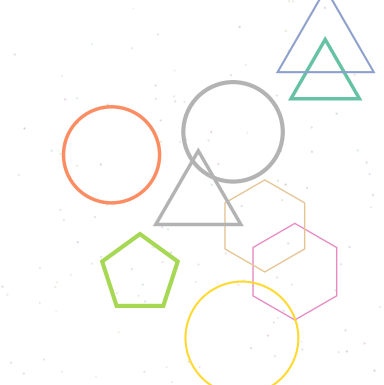[{"shape": "triangle", "thickness": 2.5, "radius": 0.51, "center": [0.845, 0.795]}, {"shape": "circle", "thickness": 2.5, "radius": 0.62, "center": [0.29, 0.598]}, {"shape": "triangle", "thickness": 1.5, "radius": 0.72, "center": [0.846, 0.885]}, {"shape": "hexagon", "thickness": 1, "radius": 0.63, "center": [0.766, 0.294]}, {"shape": "pentagon", "thickness": 3, "radius": 0.52, "center": [0.363, 0.289]}, {"shape": "circle", "thickness": 1.5, "radius": 0.73, "center": [0.628, 0.122]}, {"shape": "hexagon", "thickness": 1, "radius": 0.6, "center": [0.688, 0.413]}, {"shape": "triangle", "thickness": 2.5, "radius": 0.64, "center": [0.515, 0.481]}, {"shape": "circle", "thickness": 3, "radius": 0.65, "center": [0.605, 0.658]}]